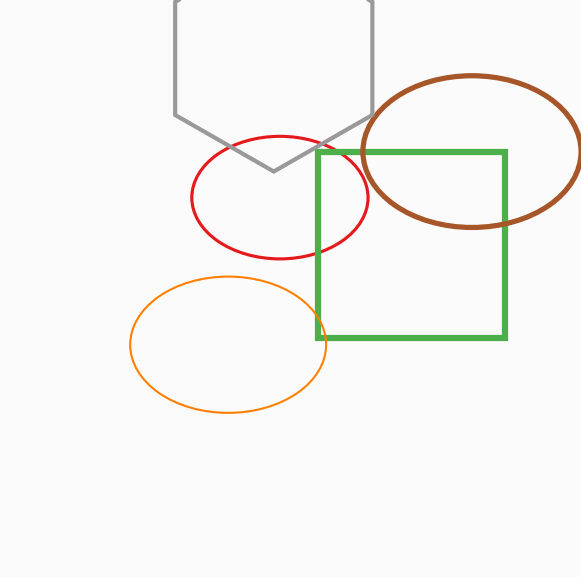[{"shape": "oval", "thickness": 1.5, "radius": 0.76, "center": [0.482, 0.657]}, {"shape": "square", "thickness": 3, "radius": 0.8, "center": [0.708, 0.574]}, {"shape": "oval", "thickness": 1, "radius": 0.84, "center": [0.393, 0.402]}, {"shape": "oval", "thickness": 2.5, "radius": 0.94, "center": [0.812, 0.737]}, {"shape": "hexagon", "thickness": 2, "radius": 0.98, "center": [0.471, 0.898]}]